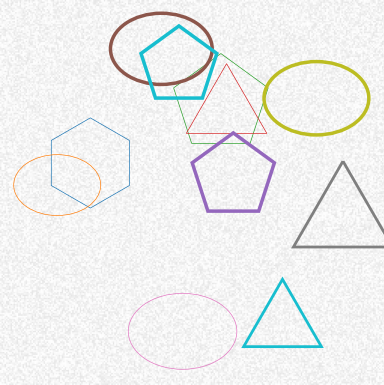[{"shape": "hexagon", "thickness": 0.5, "radius": 0.59, "center": [0.235, 0.577]}, {"shape": "oval", "thickness": 0.5, "radius": 0.56, "center": [0.149, 0.519]}, {"shape": "pentagon", "thickness": 0.5, "radius": 0.65, "center": [0.574, 0.732]}, {"shape": "triangle", "thickness": 0.5, "radius": 0.6, "center": [0.588, 0.714]}, {"shape": "pentagon", "thickness": 2.5, "radius": 0.56, "center": [0.606, 0.542]}, {"shape": "oval", "thickness": 2.5, "radius": 0.66, "center": [0.419, 0.873]}, {"shape": "oval", "thickness": 0.5, "radius": 0.7, "center": [0.474, 0.139]}, {"shape": "triangle", "thickness": 2, "radius": 0.74, "center": [0.891, 0.433]}, {"shape": "oval", "thickness": 2.5, "radius": 0.68, "center": [0.822, 0.745]}, {"shape": "triangle", "thickness": 2, "radius": 0.58, "center": [0.734, 0.158]}, {"shape": "pentagon", "thickness": 2.5, "radius": 0.52, "center": [0.465, 0.829]}]